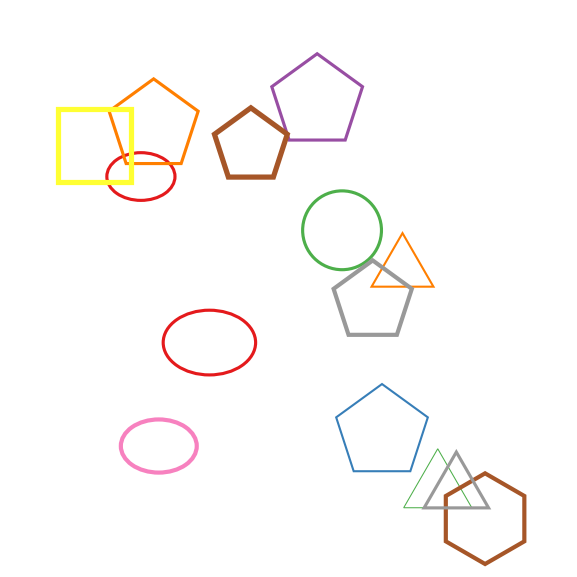[{"shape": "oval", "thickness": 1.5, "radius": 0.4, "center": [0.363, 0.406]}, {"shape": "oval", "thickness": 1.5, "radius": 0.29, "center": [0.244, 0.693]}, {"shape": "pentagon", "thickness": 1, "radius": 0.42, "center": [0.661, 0.251]}, {"shape": "circle", "thickness": 1.5, "radius": 0.34, "center": [0.592, 0.6]}, {"shape": "triangle", "thickness": 0.5, "radius": 0.34, "center": [0.758, 0.154]}, {"shape": "pentagon", "thickness": 1.5, "radius": 0.41, "center": [0.549, 0.823]}, {"shape": "pentagon", "thickness": 1.5, "radius": 0.41, "center": [0.266, 0.781]}, {"shape": "triangle", "thickness": 1, "radius": 0.31, "center": [0.697, 0.534]}, {"shape": "square", "thickness": 2.5, "radius": 0.32, "center": [0.164, 0.747]}, {"shape": "pentagon", "thickness": 2.5, "radius": 0.33, "center": [0.434, 0.746]}, {"shape": "hexagon", "thickness": 2, "radius": 0.39, "center": [0.84, 0.101]}, {"shape": "oval", "thickness": 2, "radius": 0.33, "center": [0.275, 0.227]}, {"shape": "triangle", "thickness": 1.5, "radius": 0.32, "center": [0.79, 0.152]}, {"shape": "pentagon", "thickness": 2, "radius": 0.36, "center": [0.645, 0.477]}]